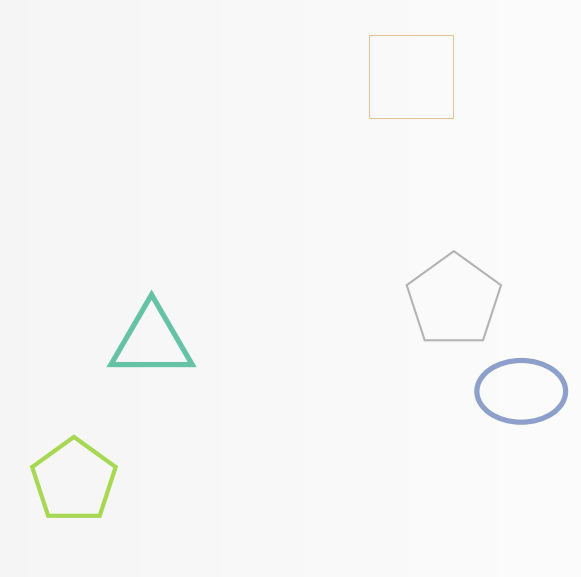[{"shape": "triangle", "thickness": 2.5, "radius": 0.4, "center": [0.261, 0.408]}, {"shape": "oval", "thickness": 2.5, "radius": 0.38, "center": [0.897, 0.321]}, {"shape": "pentagon", "thickness": 2, "radius": 0.38, "center": [0.127, 0.167]}, {"shape": "square", "thickness": 0.5, "radius": 0.36, "center": [0.707, 0.867]}, {"shape": "pentagon", "thickness": 1, "radius": 0.43, "center": [0.781, 0.479]}]